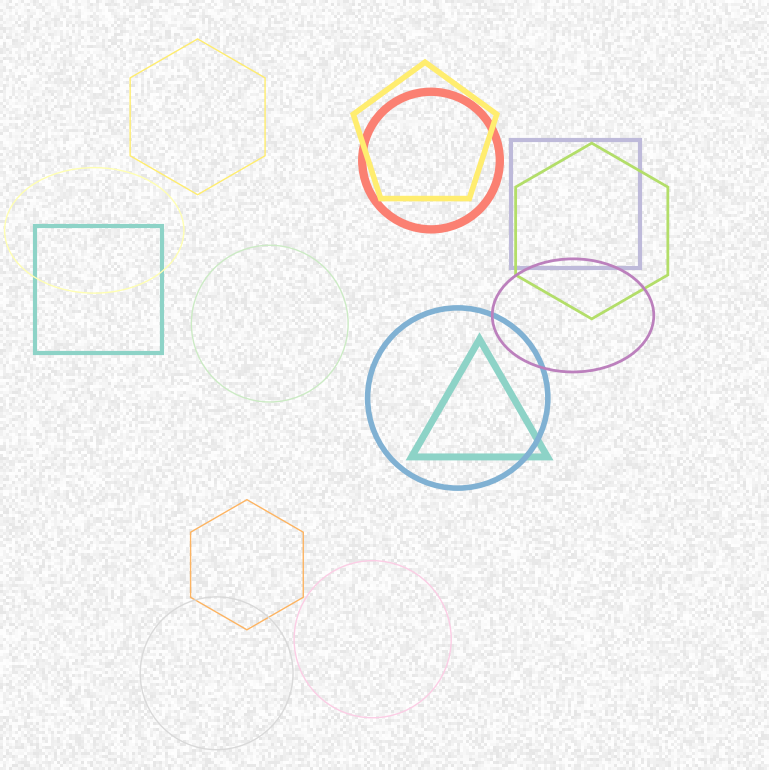[{"shape": "square", "thickness": 1.5, "radius": 0.41, "center": [0.128, 0.624]}, {"shape": "triangle", "thickness": 2.5, "radius": 0.51, "center": [0.623, 0.458]}, {"shape": "oval", "thickness": 0.5, "radius": 0.58, "center": [0.122, 0.701]}, {"shape": "square", "thickness": 1.5, "radius": 0.42, "center": [0.747, 0.735]}, {"shape": "circle", "thickness": 3, "radius": 0.45, "center": [0.56, 0.791]}, {"shape": "circle", "thickness": 2, "radius": 0.59, "center": [0.594, 0.483]}, {"shape": "hexagon", "thickness": 0.5, "radius": 0.42, "center": [0.321, 0.267]}, {"shape": "hexagon", "thickness": 1, "radius": 0.57, "center": [0.768, 0.7]}, {"shape": "circle", "thickness": 0.5, "radius": 0.51, "center": [0.484, 0.17]}, {"shape": "circle", "thickness": 0.5, "radius": 0.5, "center": [0.281, 0.126]}, {"shape": "oval", "thickness": 1, "radius": 0.52, "center": [0.744, 0.59]}, {"shape": "circle", "thickness": 0.5, "radius": 0.51, "center": [0.35, 0.58]}, {"shape": "pentagon", "thickness": 2, "radius": 0.49, "center": [0.552, 0.821]}, {"shape": "hexagon", "thickness": 0.5, "radius": 0.51, "center": [0.257, 0.848]}]